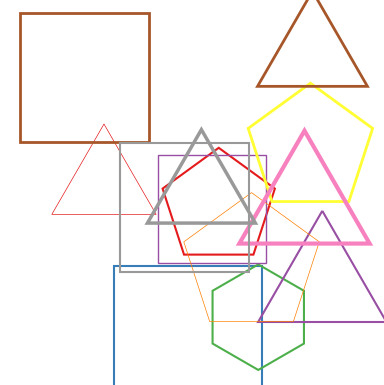[{"shape": "pentagon", "thickness": 1.5, "radius": 0.77, "center": [0.568, 0.463]}, {"shape": "triangle", "thickness": 0.5, "radius": 0.78, "center": [0.27, 0.521]}, {"shape": "square", "thickness": 1.5, "radius": 0.97, "center": [0.488, 0.115]}, {"shape": "hexagon", "thickness": 1.5, "radius": 0.69, "center": [0.671, 0.176]}, {"shape": "square", "thickness": 1, "radius": 0.7, "center": [0.55, 0.458]}, {"shape": "triangle", "thickness": 1.5, "radius": 0.96, "center": [0.837, 0.26]}, {"shape": "pentagon", "thickness": 0.5, "radius": 0.93, "center": [0.653, 0.315]}, {"shape": "pentagon", "thickness": 2, "radius": 0.85, "center": [0.806, 0.614]}, {"shape": "triangle", "thickness": 2, "radius": 0.82, "center": [0.812, 0.858]}, {"shape": "square", "thickness": 2, "radius": 0.84, "center": [0.22, 0.798]}, {"shape": "triangle", "thickness": 3, "radius": 0.98, "center": [0.791, 0.465]}, {"shape": "square", "thickness": 1.5, "radius": 0.84, "center": [0.48, 0.461]}, {"shape": "triangle", "thickness": 2.5, "radius": 0.81, "center": [0.523, 0.501]}]